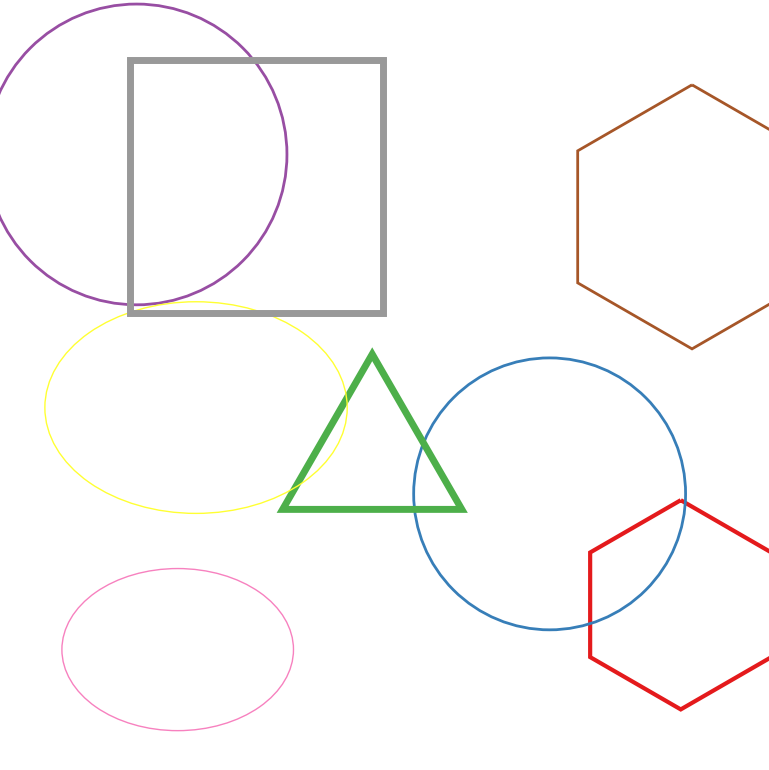[{"shape": "hexagon", "thickness": 1.5, "radius": 0.68, "center": [0.884, 0.215]}, {"shape": "circle", "thickness": 1, "radius": 0.88, "center": [0.714, 0.359]}, {"shape": "triangle", "thickness": 2.5, "radius": 0.67, "center": [0.483, 0.406]}, {"shape": "circle", "thickness": 1, "radius": 0.98, "center": [0.177, 0.799]}, {"shape": "oval", "thickness": 0.5, "radius": 0.98, "center": [0.255, 0.471]}, {"shape": "hexagon", "thickness": 1, "radius": 0.86, "center": [0.899, 0.718]}, {"shape": "oval", "thickness": 0.5, "radius": 0.75, "center": [0.231, 0.156]}, {"shape": "square", "thickness": 2.5, "radius": 0.82, "center": [0.333, 0.757]}]